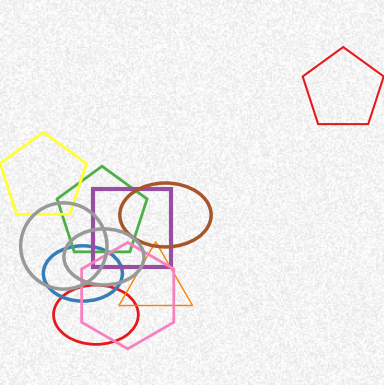[{"shape": "oval", "thickness": 2, "radius": 0.55, "center": [0.249, 0.183]}, {"shape": "pentagon", "thickness": 1.5, "radius": 0.55, "center": [0.891, 0.767]}, {"shape": "oval", "thickness": 2.5, "radius": 0.51, "center": [0.215, 0.29]}, {"shape": "pentagon", "thickness": 2, "radius": 0.61, "center": [0.265, 0.445]}, {"shape": "square", "thickness": 3, "radius": 0.51, "center": [0.343, 0.407]}, {"shape": "triangle", "thickness": 1, "radius": 0.55, "center": [0.404, 0.262]}, {"shape": "pentagon", "thickness": 2, "radius": 0.59, "center": [0.112, 0.539]}, {"shape": "oval", "thickness": 2.5, "radius": 0.59, "center": [0.43, 0.442]}, {"shape": "hexagon", "thickness": 2, "radius": 0.69, "center": [0.332, 0.232]}, {"shape": "oval", "thickness": 2.5, "radius": 0.52, "center": [0.27, 0.333]}, {"shape": "circle", "thickness": 2.5, "radius": 0.56, "center": [0.166, 0.361]}]